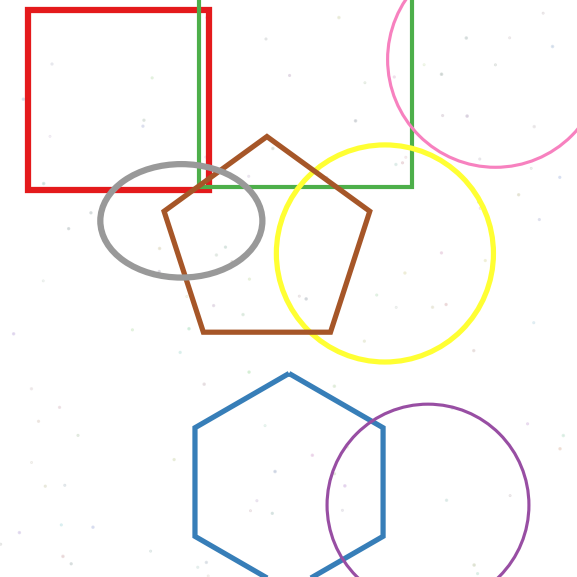[{"shape": "square", "thickness": 3, "radius": 0.78, "center": [0.205, 0.826]}, {"shape": "hexagon", "thickness": 2.5, "radius": 0.94, "center": [0.5, 0.164]}, {"shape": "square", "thickness": 2, "radius": 0.92, "center": [0.529, 0.861]}, {"shape": "circle", "thickness": 1.5, "radius": 0.87, "center": [0.741, 0.125]}, {"shape": "circle", "thickness": 2.5, "radius": 0.94, "center": [0.667, 0.56]}, {"shape": "pentagon", "thickness": 2.5, "radius": 0.94, "center": [0.462, 0.575]}, {"shape": "circle", "thickness": 1.5, "radius": 0.93, "center": [0.858, 0.896]}, {"shape": "oval", "thickness": 3, "radius": 0.7, "center": [0.314, 0.617]}]